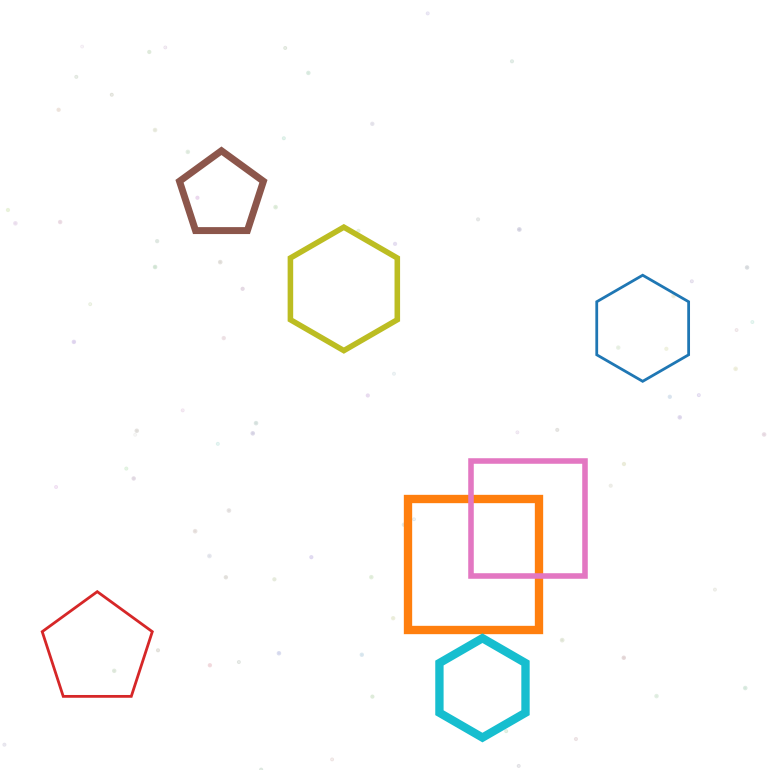[{"shape": "hexagon", "thickness": 1, "radius": 0.34, "center": [0.835, 0.574]}, {"shape": "square", "thickness": 3, "radius": 0.42, "center": [0.615, 0.267]}, {"shape": "pentagon", "thickness": 1, "radius": 0.38, "center": [0.126, 0.156]}, {"shape": "pentagon", "thickness": 2.5, "radius": 0.29, "center": [0.288, 0.747]}, {"shape": "square", "thickness": 2, "radius": 0.37, "center": [0.686, 0.326]}, {"shape": "hexagon", "thickness": 2, "radius": 0.4, "center": [0.447, 0.625]}, {"shape": "hexagon", "thickness": 3, "radius": 0.32, "center": [0.627, 0.107]}]